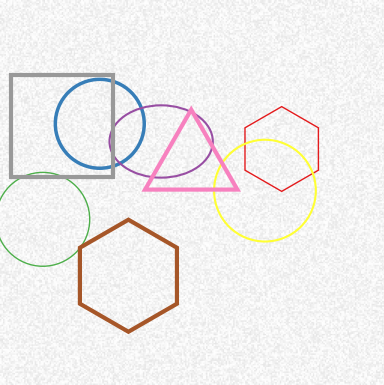[{"shape": "hexagon", "thickness": 1, "radius": 0.55, "center": [0.732, 0.613]}, {"shape": "circle", "thickness": 2.5, "radius": 0.58, "center": [0.259, 0.678]}, {"shape": "circle", "thickness": 1, "radius": 0.61, "center": [0.111, 0.43]}, {"shape": "oval", "thickness": 1.5, "radius": 0.67, "center": [0.419, 0.633]}, {"shape": "circle", "thickness": 1.5, "radius": 0.66, "center": [0.688, 0.505]}, {"shape": "hexagon", "thickness": 3, "radius": 0.73, "center": [0.334, 0.284]}, {"shape": "triangle", "thickness": 3, "radius": 0.69, "center": [0.497, 0.577]}, {"shape": "square", "thickness": 3, "radius": 0.66, "center": [0.161, 0.674]}]